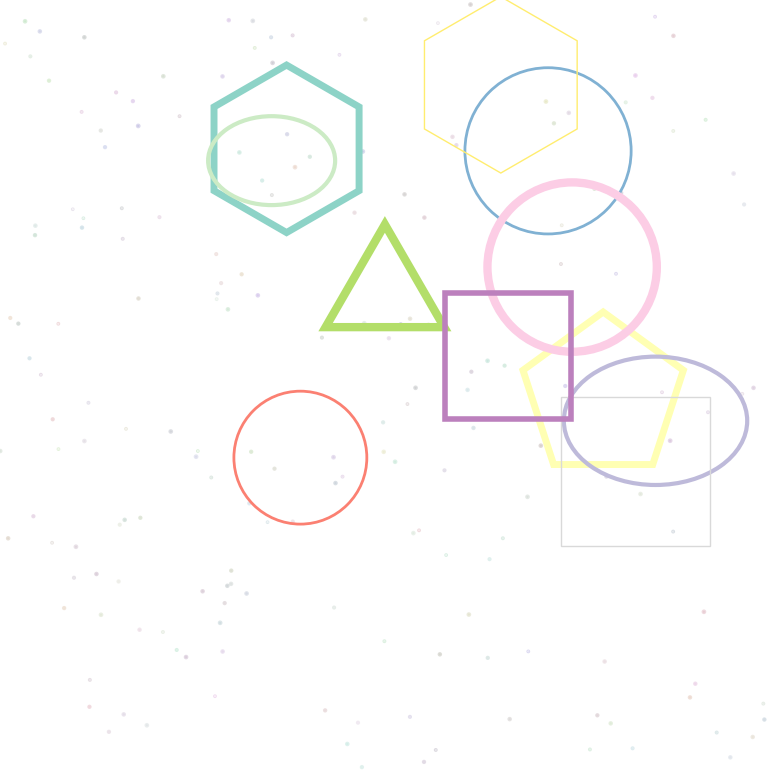[{"shape": "hexagon", "thickness": 2.5, "radius": 0.54, "center": [0.372, 0.807]}, {"shape": "pentagon", "thickness": 2.5, "radius": 0.55, "center": [0.783, 0.485]}, {"shape": "oval", "thickness": 1.5, "radius": 0.6, "center": [0.851, 0.453]}, {"shape": "circle", "thickness": 1, "radius": 0.43, "center": [0.39, 0.406]}, {"shape": "circle", "thickness": 1, "radius": 0.54, "center": [0.712, 0.804]}, {"shape": "triangle", "thickness": 3, "radius": 0.44, "center": [0.5, 0.62]}, {"shape": "circle", "thickness": 3, "radius": 0.55, "center": [0.743, 0.653]}, {"shape": "square", "thickness": 0.5, "radius": 0.48, "center": [0.825, 0.388]}, {"shape": "square", "thickness": 2, "radius": 0.41, "center": [0.659, 0.537]}, {"shape": "oval", "thickness": 1.5, "radius": 0.41, "center": [0.353, 0.791]}, {"shape": "hexagon", "thickness": 0.5, "radius": 0.57, "center": [0.65, 0.89]}]